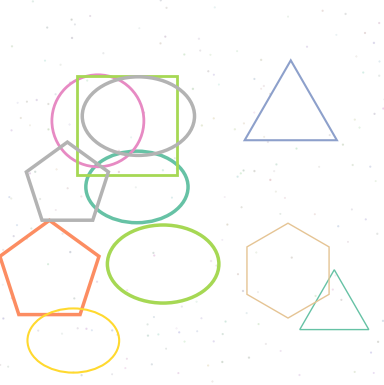[{"shape": "triangle", "thickness": 1, "radius": 0.52, "center": [0.868, 0.196]}, {"shape": "oval", "thickness": 2.5, "radius": 0.66, "center": [0.356, 0.514]}, {"shape": "pentagon", "thickness": 2.5, "radius": 0.68, "center": [0.128, 0.292]}, {"shape": "triangle", "thickness": 1.5, "radius": 0.69, "center": [0.755, 0.705]}, {"shape": "circle", "thickness": 2, "radius": 0.6, "center": [0.254, 0.686]}, {"shape": "oval", "thickness": 2.5, "radius": 0.72, "center": [0.424, 0.314]}, {"shape": "square", "thickness": 2, "radius": 0.65, "center": [0.329, 0.674]}, {"shape": "oval", "thickness": 1.5, "radius": 0.6, "center": [0.19, 0.116]}, {"shape": "hexagon", "thickness": 1, "radius": 0.62, "center": [0.748, 0.297]}, {"shape": "pentagon", "thickness": 2.5, "radius": 0.56, "center": [0.175, 0.519]}, {"shape": "oval", "thickness": 2.5, "radius": 0.73, "center": [0.359, 0.698]}]